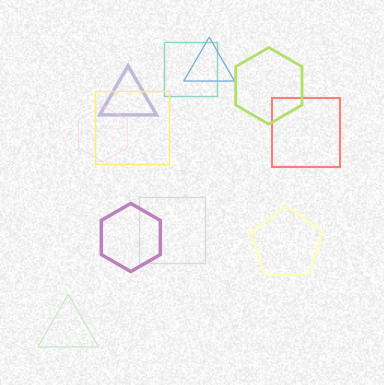[{"shape": "square", "thickness": 1, "radius": 0.35, "center": [0.494, 0.821]}, {"shape": "pentagon", "thickness": 1.5, "radius": 0.49, "center": [0.745, 0.366]}, {"shape": "triangle", "thickness": 2.5, "radius": 0.43, "center": [0.333, 0.744]}, {"shape": "square", "thickness": 1.5, "radius": 0.44, "center": [0.795, 0.656]}, {"shape": "triangle", "thickness": 1, "radius": 0.38, "center": [0.543, 0.827]}, {"shape": "hexagon", "thickness": 2, "radius": 0.5, "center": [0.698, 0.777]}, {"shape": "hexagon", "thickness": 0.5, "radius": 0.36, "center": [0.267, 0.652]}, {"shape": "square", "thickness": 1, "radius": 0.43, "center": [0.447, 0.404]}, {"shape": "hexagon", "thickness": 2.5, "radius": 0.44, "center": [0.34, 0.383]}, {"shape": "triangle", "thickness": 1, "radius": 0.46, "center": [0.177, 0.144]}, {"shape": "square", "thickness": 1, "radius": 0.48, "center": [0.343, 0.669]}]